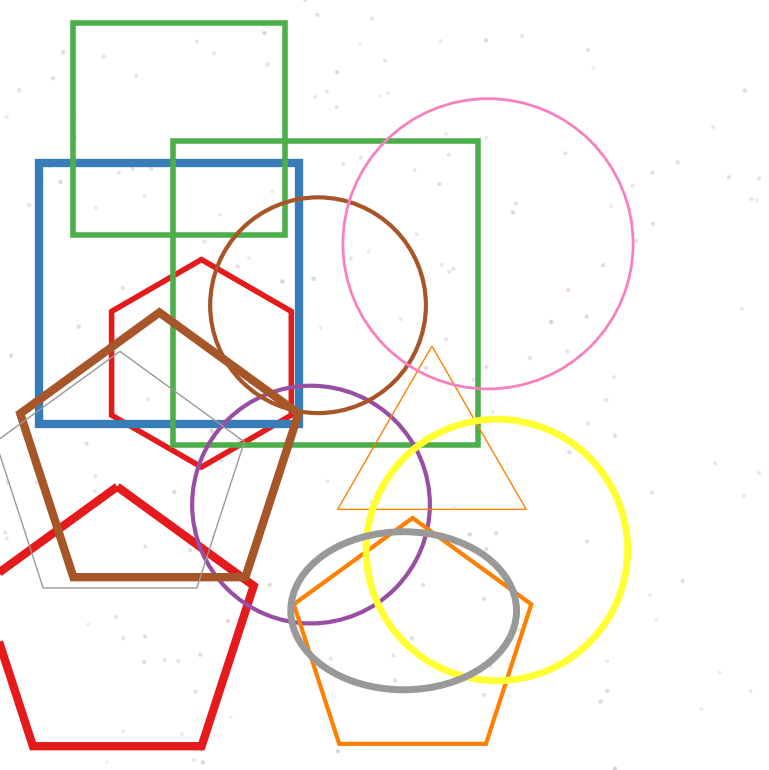[{"shape": "pentagon", "thickness": 3, "radius": 0.93, "center": [0.152, 0.182]}, {"shape": "hexagon", "thickness": 2, "radius": 0.67, "center": [0.262, 0.528]}, {"shape": "square", "thickness": 3, "radius": 0.85, "center": [0.219, 0.619]}, {"shape": "square", "thickness": 2, "radius": 0.69, "center": [0.233, 0.832]}, {"shape": "square", "thickness": 2, "radius": 0.99, "center": [0.423, 0.62]}, {"shape": "circle", "thickness": 1.5, "radius": 0.77, "center": [0.404, 0.345]}, {"shape": "triangle", "thickness": 0.5, "radius": 0.71, "center": [0.561, 0.409]}, {"shape": "pentagon", "thickness": 1.5, "radius": 0.81, "center": [0.536, 0.165]}, {"shape": "circle", "thickness": 2.5, "radius": 0.85, "center": [0.645, 0.286]}, {"shape": "pentagon", "thickness": 3, "radius": 0.95, "center": [0.207, 0.404]}, {"shape": "circle", "thickness": 1.5, "radius": 0.7, "center": [0.413, 0.604]}, {"shape": "circle", "thickness": 1, "radius": 0.94, "center": [0.634, 0.683]}, {"shape": "oval", "thickness": 2.5, "radius": 0.73, "center": [0.524, 0.207]}, {"shape": "pentagon", "thickness": 0.5, "radius": 0.85, "center": [0.156, 0.374]}]